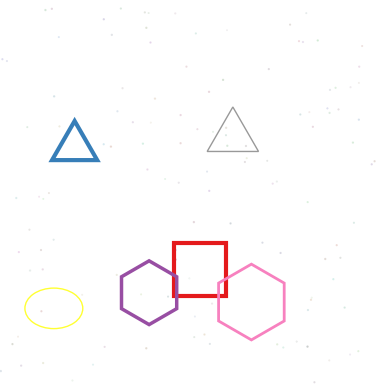[{"shape": "square", "thickness": 3, "radius": 0.34, "center": [0.52, 0.301]}, {"shape": "triangle", "thickness": 3, "radius": 0.34, "center": [0.194, 0.618]}, {"shape": "hexagon", "thickness": 2.5, "radius": 0.41, "center": [0.387, 0.24]}, {"shape": "oval", "thickness": 1, "radius": 0.38, "center": [0.14, 0.199]}, {"shape": "hexagon", "thickness": 2, "radius": 0.49, "center": [0.653, 0.215]}, {"shape": "triangle", "thickness": 1, "radius": 0.38, "center": [0.605, 0.645]}]